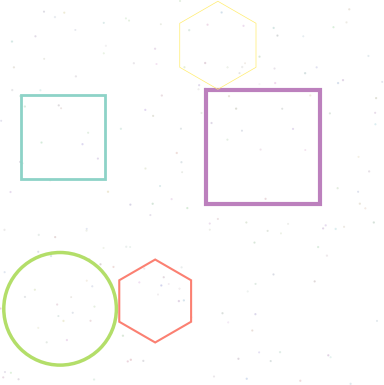[{"shape": "square", "thickness": 2, "radius": 0.54, "center": [0.164, 0.644]}, {"shape": "hexagon", "thickness": 1.5, "radius": 0.54, "center": [0.403, 0.218]}, {"shape": "circle", "thickness": 2.5, "radius": 0.73, "center": [0.156, 0.198]}, {"shape": "square", "thickness": 3, "radius": 0.74, "center": [0.684, 0.618]}, {"shape": "hexagon", "thickness": 0.5, "radius": 0.57, "center": [0.566, 0.882]}]